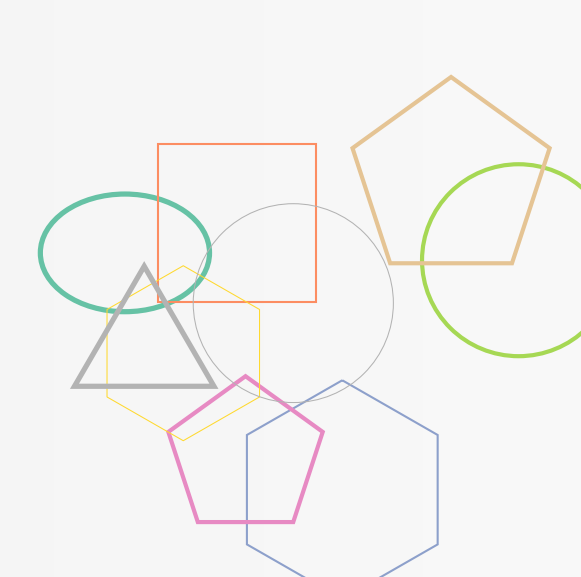[{"shape": "oval", "thickness": 2.5, "radius": 0.73, "center": [0.215, 0.561]}, {"shape": "square", "thickness": 1, "radius": 0.68, "center": [0.408, 0.613]}, {"shape": "hexagon", "thickness": 1, "radius": 0.95, "center": [0.589, 0.151]}, {"shape": "pentagon", "thickness": 2, "radius": 0.7, "center": [0.422, 0.208]}, {"shape": "circle", "thickness": 2, "radius": 0.83, "center": [0.892, 0.549]}, {"shape": "hexagon", "thickness": 0.5, "radius": 0.76, "center": [0.315, 0.388]}, {"shape": "pentagon", "thickness": 2, "radius": 0.89, "center": [0.776, 0.687]}, {"shape": "circle", "thickness": 0.5, "radius": 0.86, "center": [0.505, 0.474]}, {"shape": "triangle", "thickness": 2.5, "radius": 0.69, "center": [0.248, 0.4]}]